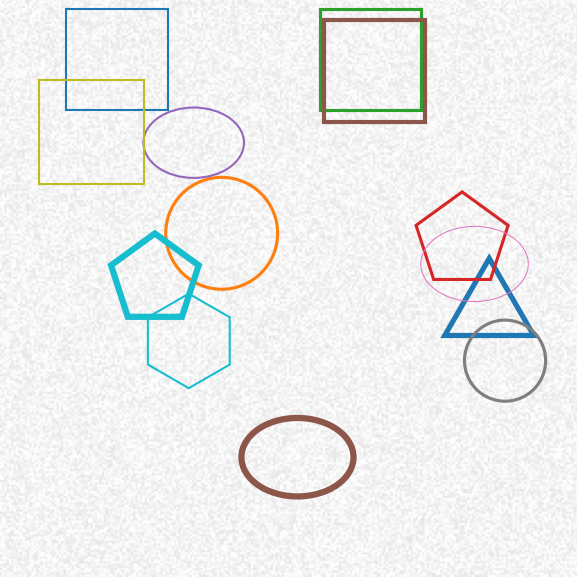[{"shape": "triangle", "thickness": 2.5, "radius": 0.45, "center": [0.847, 0.463]}, {"shape": "square", "thickness": 1, "radius": 0.44, "center": [0.203, 0.896]}, {"shape": "circle", "thickness": 1.5, "radius": 0.48, "center": [0.384, 0.595]}, {"shape": "square", "thickness": 1.5, "radius": 0.44, "center": [0.642, 0.896]}, {"shape": "pentagon", "thickness": 1.5, "radius": 0.42, "center": [0.8, 0.583]}, {"shape": "oval", "thickness": 1, "radius": 0.44, "center": [0.335, 0.752]}, {"shape": "square", "thickness": 2, "radius": 0.44, "center": [0.649, 0.876]}, {"shape": "oval", "thickness": 3, "radius": 0.49, "center": [0.515, 0.207]}, {"shape": "oval", "thickness": 0.5, "radius": 0.47, "center": [0.822, 0.542]}, {"shape": "circle", "thickness": 1.5, "radius": 0.35, "center": [0.875, 0.375]}, {"shape": "square", "thickness": 1, "radius": 0.45, "center": [0.158, 0.77]}, {"shape": "pentagon", "thickness": 3, "radius": 0.4, "center": [0.268, 0.515]}, {"shape": "hexagon", "thickness": 1, "radius": 0.41, "center": [0.327, 0.409]}]